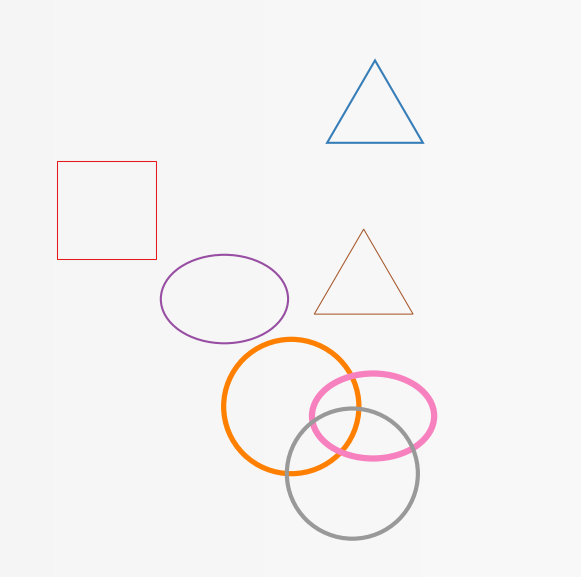[{"shape": "square", "thickness": 0.5, "radius": 0.42, "center": [0.183, 0.635]}, {"shape": "triangle", "thickness": 1, "radius": 0.48, "center": [0.645, 0.799]}, {"shape": "oval", "thickness": 1, "radius": 0.55, "center": [0.386, 0.481]}, {"shape": "circle", "thickness": 2.5, "radius": 0.58, "center": [0.501, 0.295]}, {"shape": "triangle", "thickness": 0.5, "radius": 0.49, "center": [0.626, 0.504]}, {"shape": "oval", "thickness": 3, "radius": 0.53, "center": [0.642, 0.279]}, {"shape": "circle", "thickness": 2, "radius": 0.56, "center": [0.606, 0.179]}]